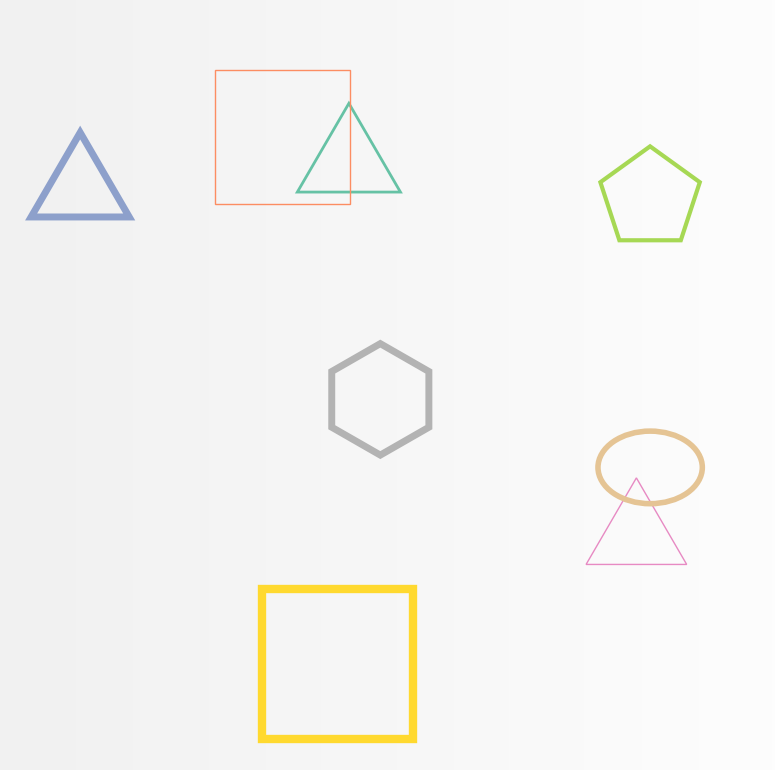[{"shape": "triangle", "thickness": 1, "radius": 0.38, "center": [0.45, 0.789]}, {"shape": "square", "thickness": 0.5, "radius": 0.44, "center": [0.364, 0.822]}, {"shape": "triangle", "thickness": 2.5, "radius": 0.37, "center": [0.103, 0.755]}, {"shape": "triangle", "thickness": 0.5, "radius": 0.37, "center": [0.821, 0.304]}, {"shape": "pentagon", "thickness": 1.5, "radius": 0.34, "center": [0.839, 0.743]}, {"shape": "square", "thickness": 3, "radius": 0.49, "center": [0.436, 0.137]}, {"shape": "oval", "thickness": 2, "radius": 0.34, "center": [0.839, 0.393]}, {"shape": "hexagon", "thickness": 2.5, "radius": 0.36, "center": [0.491, 0.481]}]